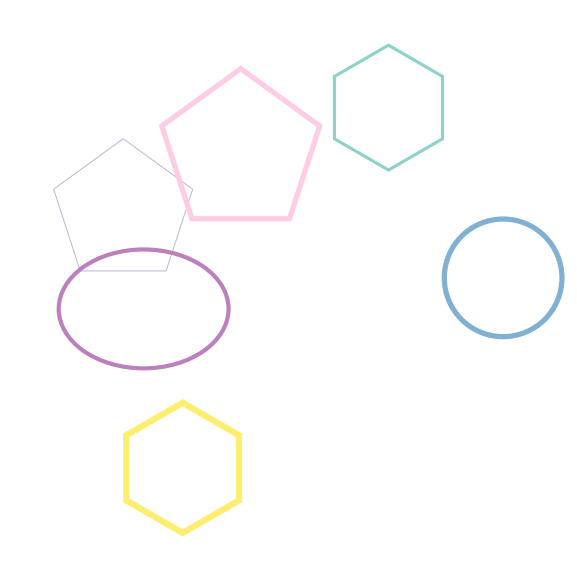[{"shape": "hexagon", "thickness": 1.5, "radius": 0.54, "center": [0.673, 0.813]}, {"shape": "pentagon", "thickness": 0.5, "radius": 0.63, "center": [0.213, 0.632]}, {"shape": "circle", "thickness": 2.5, "radius": 0.51, "center": [0.871, 0.518]}, {"shape": "pentagon", "thickness": 2.5, "radius": 0.72, "center": [0.417, 0.737]}, {"shape": "oval", "thickness": 2, "radius": 0.74, "center": [0.249, 0.464]}, {"shape": "hexagon", "thickness": 3, "radius": 0.56, "center": [0.316, 0.189]}]